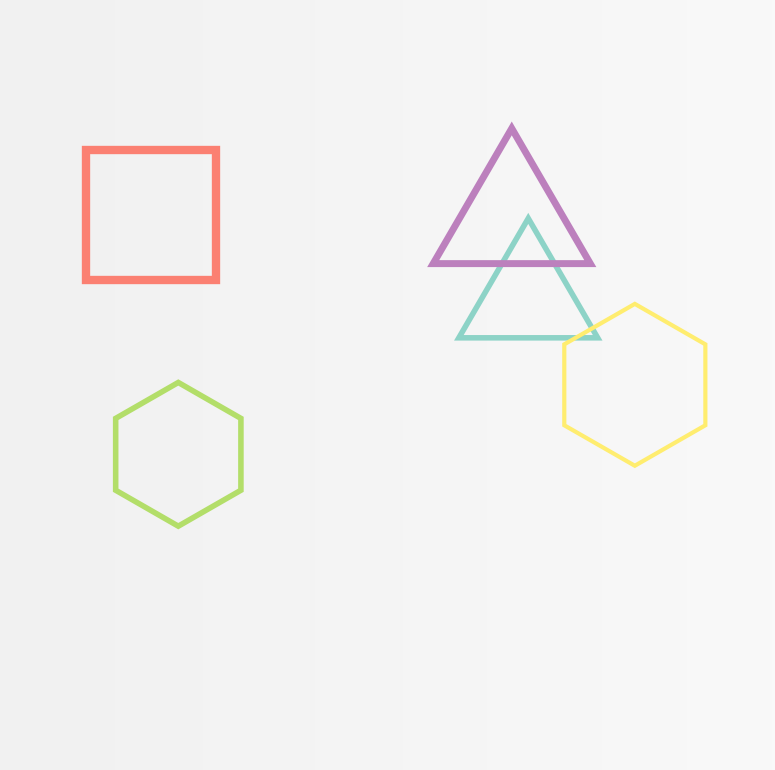[{"shape": "triangle", "thickness": 2, "radius": 0.52, "center": [0.682, 0.613]}, {"shape": "square", "thickness": 3, "radius": 0.42, "center": [0.195, 0.721]}, {"shape": "hexagon", "thickness": 2, "radius": 0.47, "center": [0.23, 0.41]}, {"shape": "triangle", "thickness": 2.5, "radius": 0.59, "center": [0.66, 0.716]}, {"shape": "hexagon", "thickness": 1.5, "radius": 0.53, "center": [0.819, 0.5]}]